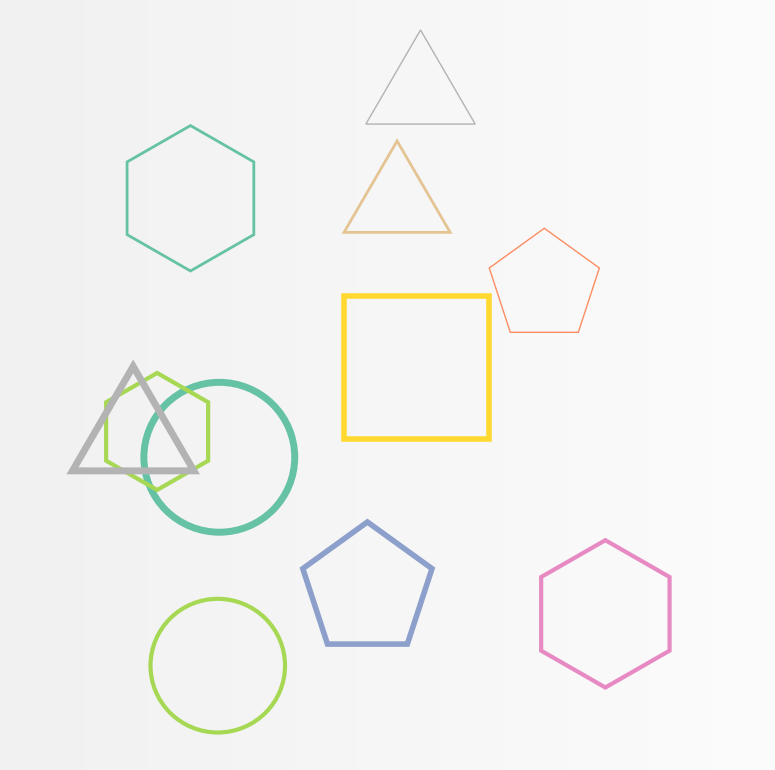[{"shape": "circle", "thickness": 2.5, "radius": 0.49, "center": [0.283, 0.406]}, {"shape": "hexagon", "thickness": 1, "radius": 0.47, "center": [0.246, 0.743]}, {"shape": "pentagon", "thickness": 0.5, "radius": 0.37, "center": [0.702, 0.629]}, {"shape": "pentagon", "thickness": 2, "radius": 0.44, "center": [0.474, 0.234]}, {"shape": "hexagon", "thickness": 1.5, "radius": 0.48, "center": [0.781, 0.203]}, {"shape": "circle", "thickness": 1.5, "radius": 0.43, "center": [0.281, 0.136]}, {"shape": "hexagon", "thickness": 1.5, "radius": 0.38, "center": [0.203, 0.44]}, {"shape": "square", "thickness": 2, "radius": 0.47, "center": [0.537, 0.522]}, {"shape": "triangle", "thickness": 1, "radius": 0.4, "center": [0.512, 0.738]}, {"shape": "triangle", "thickness": 2.5, "radius": 0.45, "center": [0.172, 0.434]}, {"shape": "triangle", "thickness": 0.5, "radius": 0.41, "center": [0.543, 0.88]}]